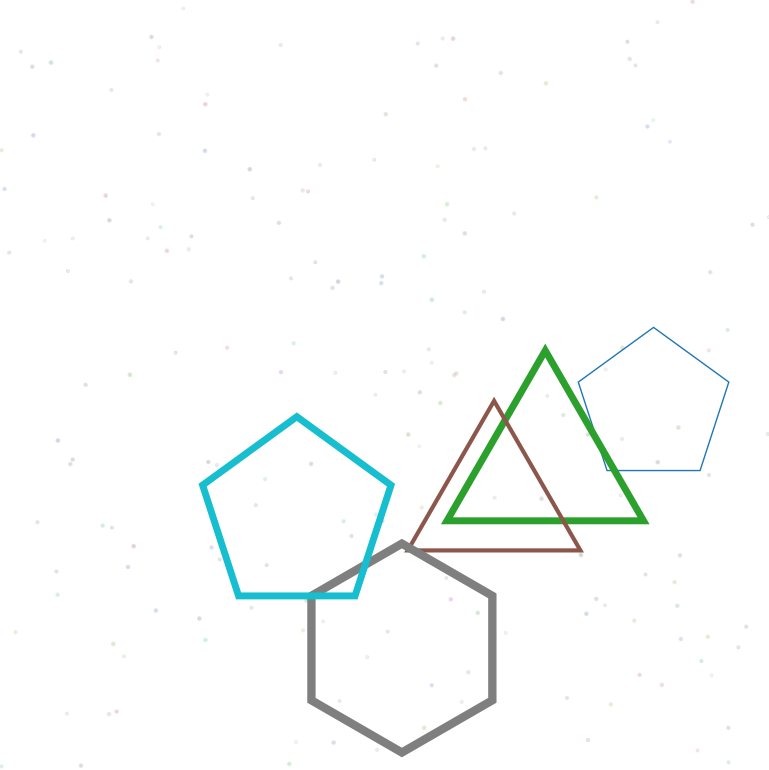[{"shape": "pentagon", "thickness": 0.5, "radius": 0.51, "center": [0.849, 0.472]}, {"shape": "triangle", "thickness": 2.5, "radius": 0.74, "center": [0.708, 0.397]}, {"shape": "triangle", "thickness": 1.5, "radius": 0.65, "center": [0.642, 0.35]}, {"shape": "hexagon", "thickness": 3, "radius": 0.68, "center": [0.522, 0.158]}, {"shape": "pentagon", "thickness": 2.5, "radius": 0.64, "center": [0.385, 0.33]}]